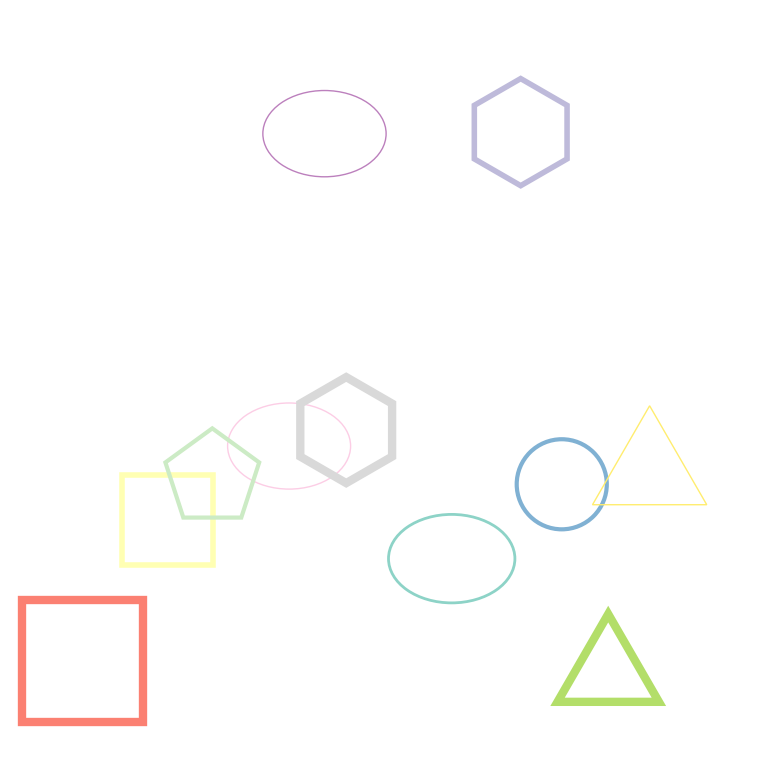[{"shape": "oval", "thickness": 1, "radius": 0.41, "center": [0.587, 0.274]}, {"shape": "square", "thickness": 2, "radius": 0.29, "center": [0.218, 0.325]}, {"shape": "hexagon", "thickness": 2, "radius": 0.35, "center": [0.676, 0.828]}, {"shape": "square", "thickness": 3, "radius": 0.39, "center": [0.107, 0.142]}, {"shape": "circle", "thickness": 1.5, "radius": 0.29, "center": [0.73, 0.371]}, {"shape": "triangle", "thickness": 3, "radius": 0.38, "center": [0.79, 0.127]}, {"shape": "oval", "thickness": 0.5, "radius": 0.4, "center": [0.375, 0.421]}, {"shape": "hexagon", "thickness": 3, "radius": 0.34, "center": [0.45, 0.441]}, {"shape": "oval", "thickness": 0.5, "radius": 0.4, "center": [0.421, 0.826]}, {"shape": "pentagon", "thickness": 1.5, "radius": 0.32, "center": [0.276, 0.38]}, {"shape": "triangle", "thickness": 0.5, "radius": 0.43, "center": [0.844, 0.387]}]